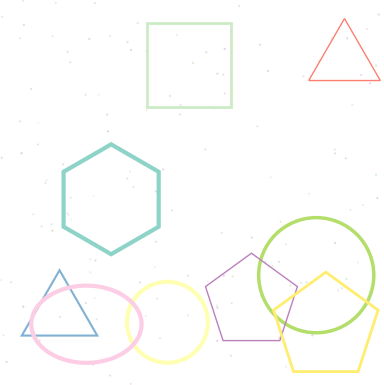[{"shape": "hexagon", "thickness": 3, "radius": 0.71, "center": [0.289, 0.482]}, {"shape": "circle", "thickness": 3, "radius": 0.53, "center": [0.435, 0.163]}, {"shape": "triangle", "thickness": 1, "radius": 0.54, "center": [0.895, 0.844]}, {"shape": "triangle", "thickness": 1.5, "radius": 0.57, "center": [0.155, 0.185]}, {"shape": "circle", "thickness": 2.5, "radius": 0.75, "center": [0.821, 0.285]}, {"shape": "oval", "thickness": 3, "radius": 0.72, "center": [0.224, 0.158]}, {"shape": "pentagon", "thickness": 1, "radius": 0.63, "center": [0.653, 0.217]}, {"shape": "square", "thickness": 2, "radius": 0.55, "center": [0.491, 0.831]}, {"shape": "pentagon", "thickness": 2, "radius": 0.71, "center": [0.846, 0.15]}]